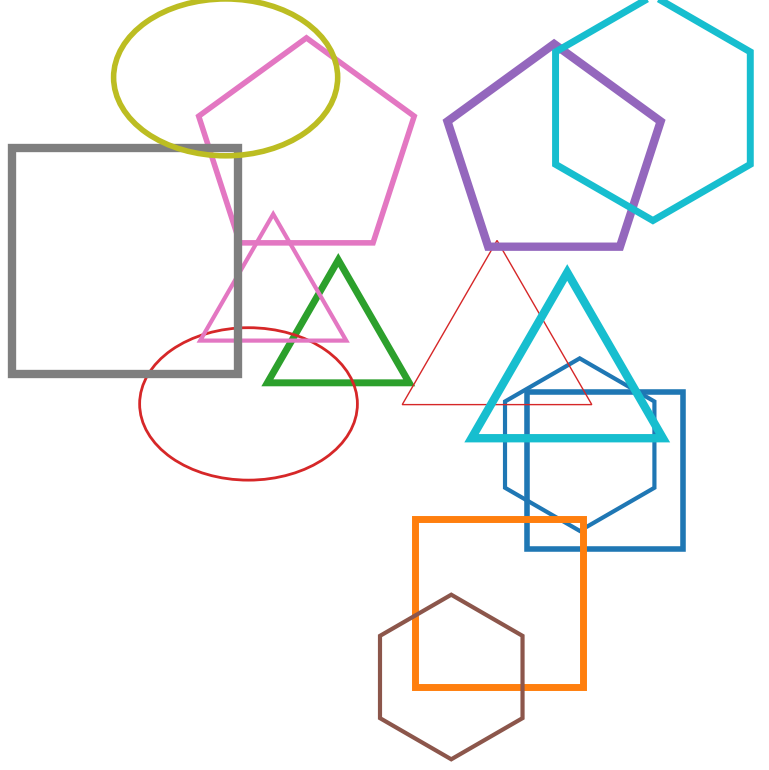[{"shape": "square", "thickness": 2, "radius": 0.51, "center": [0.786, 0.389]}, {"shape": "hexagon", "thickness": 1.5, "radius": 0.56, "center": [0.753, 0.423]}, {"shape": "square", "thickness": 2.5, "radius": 0.55, "center": [0.648, 0.217]}, {"shape": "triangle", "thickness": 2.5, "radius": 0.53, "center": [0.439, 0.556]}, {"shape": "triangle", "thickness": 0.5, "radius": 0.71, "center": [0.645, 0.546]}, {"shape": "oval", "thickness": 1, "radius": 0.71, "center": [0.323, 0.475]}, {"shape": "pentagon", "thickness": 3, "radius": 0.73, "center": [0.72, 0.797]}, {"shape": "hexagon", "thickness": 1.5, "radius": 0.53, "center": [0.586, 0.121]}, {"shape": "pentagon", "thickness": 2, "radius": 0.74, "center": [0.398, 0.804]}, {"shape": "triangle", "thickness": 1.5, "radius": 0.55, "center": [0.355, 0.612]}, {"shape": "square", "thickness": 3, "radius": 0.73, "center": [0.162, 0.661]}, {"shape": "oval", "thickness": 2, "radius": 0.73, "center": [0.293, 0.9]}, {"shape": "hexagon", "thickness": 2.5, "radius": 0.73, "center": [0.848, 0.86]}, {"shape": "triangle", "thickness": 3, "radius": 0.72, "center": [0.737, 0.503]}]